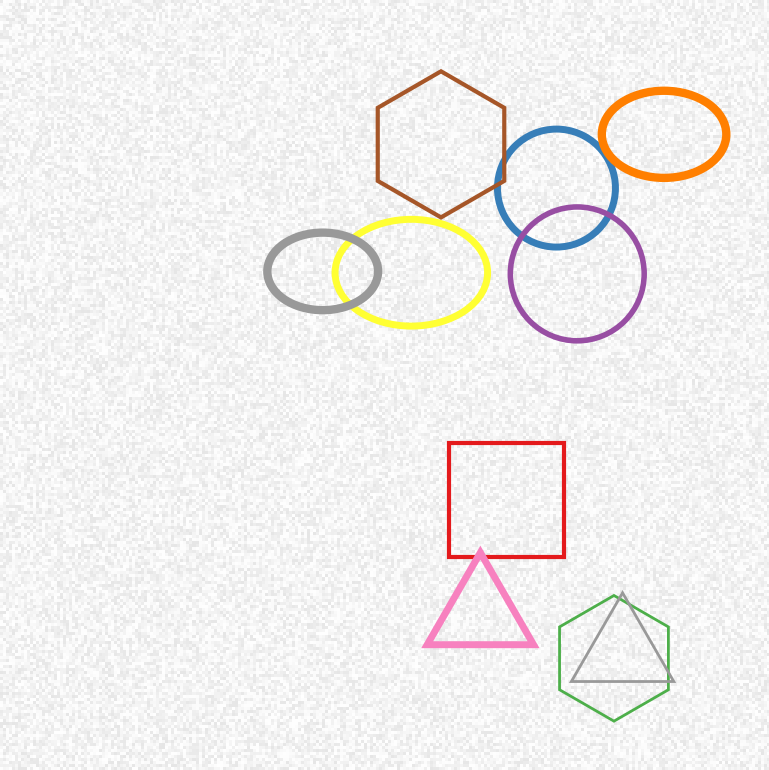[{"shape": "square", "thickness": 1.5, "radius": 0.37, "center": [0.657, 0.351]}, {"shape": "circle", "thickness": 2.5, "radius": 0.38, "center": [0.723, 0.756]}, {"shape": "hexagon", "thickness": 1, "radius": 0.41, "center": [0.797, 0.145]}, {"shape": "circle", "thickness": 2, "radius": 0.43, "center": [0.75, 0.644]}, {"shape": "oval", "thickness": 3, "radius": 0.4, "center": [0.862, 0.826]}, {"shape": "oval", "thickness": 2.5, "radius": 0.5, "center": [0.534, 0.646]}, {"shape": "hexagon", "thickness": 1.5, "radius": 0.47, "center": [0.573, 0.813]}, {"shape": "triangle", "thickness": 2.5, "radius": 0.4, "center": [0.624, 0.203]}, {"shape": "oval", "thickness": 3, "radius": 0.36, "center": [0.419, 0.648]}, {"shape": "triangle", "thickness": 1, "radius": 0.38, "center": [0.809, 0.153]}]